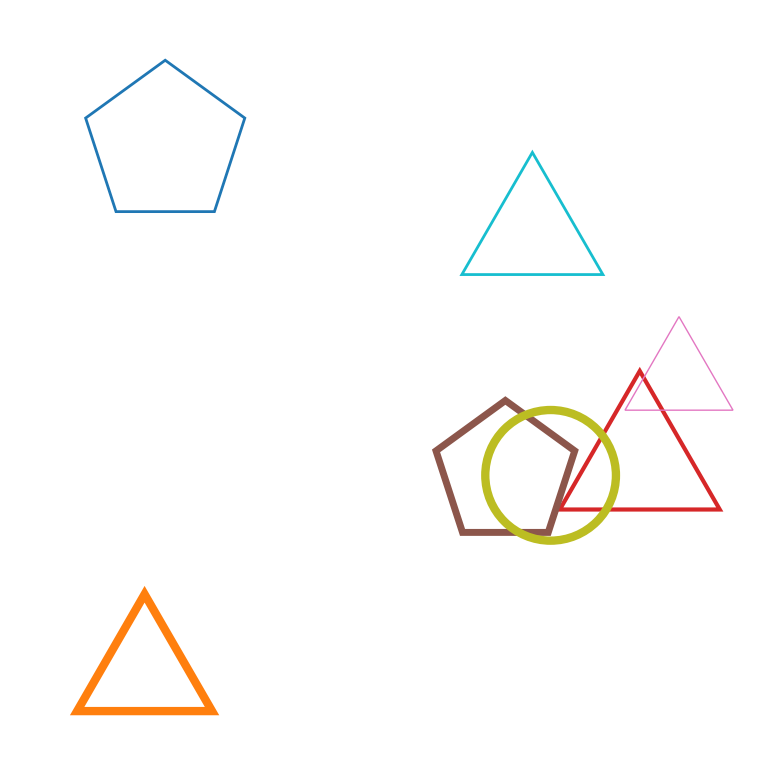[{"shape": "pentagon", "thickness": 1, "radius": 0.54, "center": [0.215, 0.813]}, {"shape": "triangle", "thickness": 3, "radius": 0.51, "center": [0.188, 0.127]}, {"shape": "triangle", "thickness": 1.5, "radius": 0.6, "center": [0.831, 0.398]}, {"shape": "pentagon", "thickness": 2.5, "radius": 0.47, "center": [0.656, 0.385]}, {"shape": "triangle", "thickness": 0.5, "radius": 0.4, "center": [0.882, 0.508]}, {"shape": "circle", "thickness": 3, "radius": 0.42, "center": [0.715, 0.383]}, {"shape": "triangle", "thickness": 1, "radius": 0.53, "center": [0.691, 0.696]}]